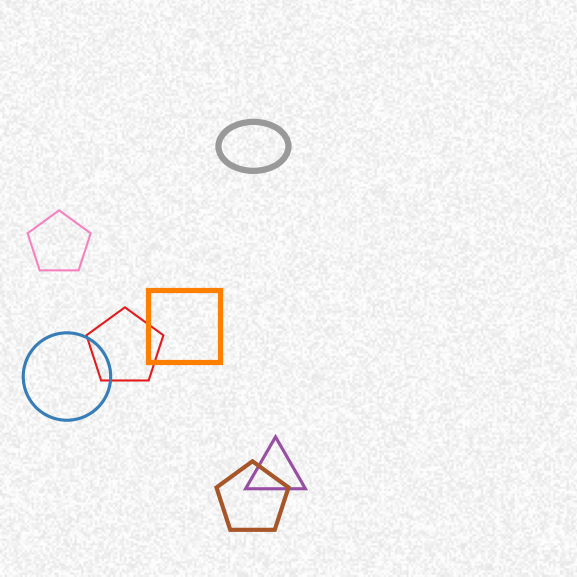[{"shape": "pentagon", "thickness": 1, "radius": 0.35, "center": [0.216, 0.397]}, {"shape": "circle", "thickness": 1.5, "radius": 0.38, "center": [0.116, 0.347]}, {"shape": "triangle", "thickness": 1.5, "radius": 0.3, "center": [0.477, 0.183]}, {"shape": "square", "thickness": 2.5, "radius": 0.31, "center": [0.319, 0.435]}, {"shape": "pentagon", "thickness": 2, "radius": 0.33, "center": [0.437, 0.135]}, {"shape": "pentagon", "thickness": 1, "radius": 0.29, "center": [0.102, 0.577]}, {"shape": "oval", "thickness": 3, "radius": 0.3, "center": [0.439, 0.746]}]